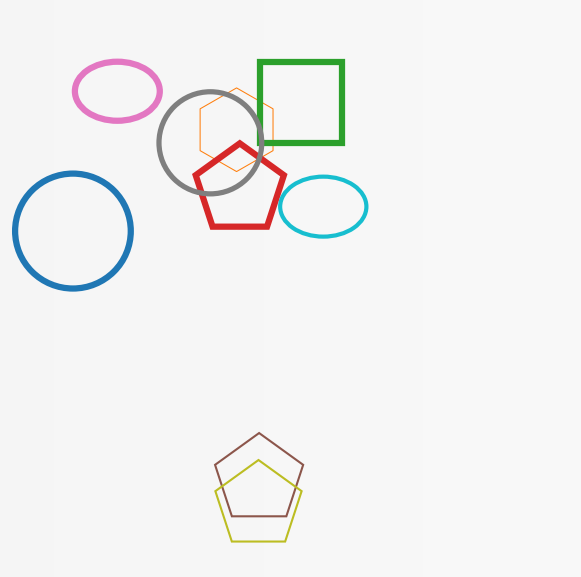[{"shape": "circle", "thickness": 3, "radius": 0.5, "center": [0.125, 0.599]}, {"shape": "hexagon", "thickness": 0.5, "radius": 0.36, "center": [0.407, 0.774]}, {"shape": "square", "thickness": 3, "radius": 0.35, "center": [0.518, 0.822]}, {"shape": "pentagon", "thickness": 3, "radius": 0.4, "center": [0.413, 0.671]}, {"shape": "pentagon", "thickness": 1, "radius": 0.4, "center": [0.446, 0.17]}, {"shape": "oval", "thickness": 3, "radius": 0.37, "center": [0.202, 0.841]}, {"shape": "circle", "thickness": 2.5, "radius": 0.44, "center": [0.362, 0.752]}, {"shape": "pentagon", "thickness": 1, "radius": 0.39, "center": [0.445, 0.125]}, {"shape": "oval", "thickness": 2, "radius": 0.37, "center": [0.556, 0.641]}]